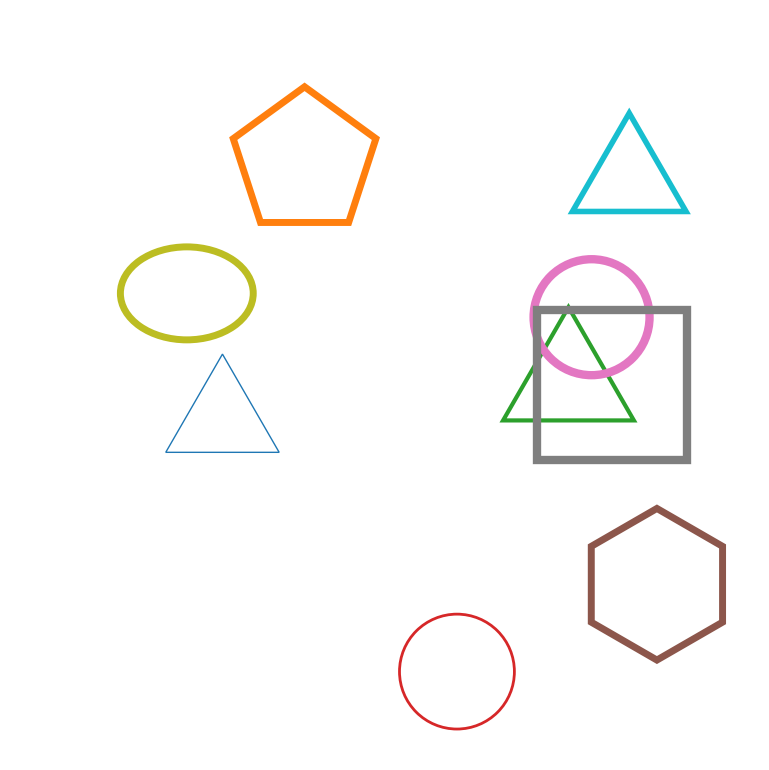[{"shape": "triangle", "thickness": 0.5, "radius": 0.43, "center": [0.289, 0.455]}, {"shape": "pentagon", "thickness": 2.5, "radius": 0.49, "center": [0.396, 0.79]}, {"shape": "triangle", "thickness": 1.5, "radius": 0.49, "center": [0.738, 0.503]}, {"shape": "circle", "thickness": 1, "radius": 0.37, "center": [0.593, 0.128]}, {"shape": "hexagon", "thickness": 2.5, "radius": 0.49, "center": [0.853, 0.241]}, {"shape": "circle", "thickness": 3, "radius": 0.38, "center": [0.768, 0.588]}, {"shape": "square", "thickness": 3, "radius": 0.49, "center": [0.795, 0.5]}, {"shape": "oval", "thickness": 2.5, "radius": 0.43, "center": [0.243, 0.619]}, {"shape": "triangle", "thickness": 2, "radius": 0.43, "center": [0.817, 0.768]}]